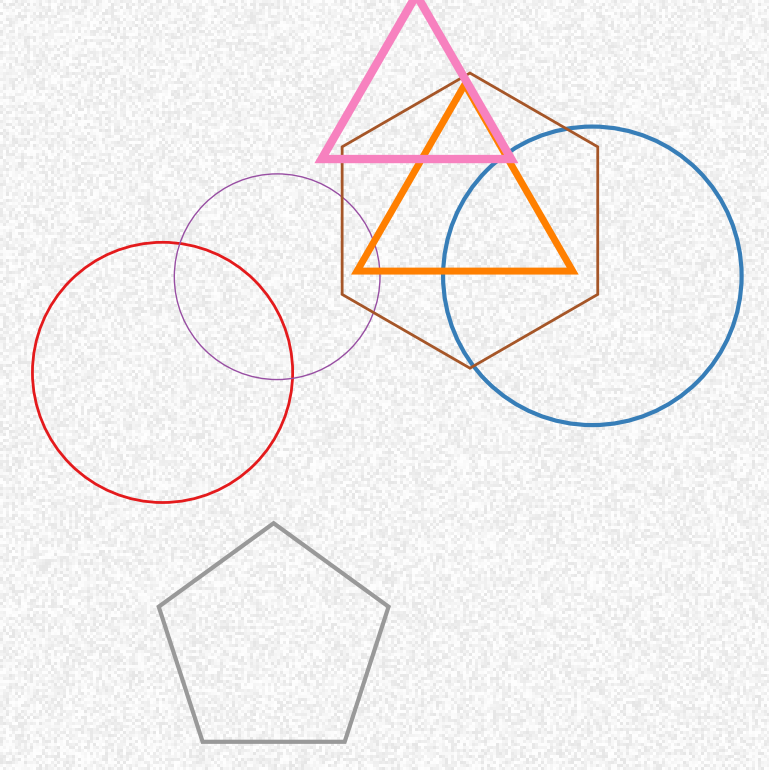[{"shape": "circle", "thickness": 1, "radius": 0.84, "center": [0.211, 0.516]}, {"shape": "circle", "thickness": 1.5, "radius": 0.97, "center": [0.769, 0.642]}, {"shape": "circle", "thickness": 0.5, "radius": 0.67, "center": [0.36, 0.641]}, {"shape": "triangle", "thickness": 2.5, "radius": 0.81, "center": [0.604, 0.729]}, {"shape": "hexagon", "thickness": 1, "radius": 0.96, "center": [0.61, 0.713]}, {"shape": "triangle", "thickness": 3, "radius": 0.71, "center": [0.541, 0.865]}, {"shape": "pentagon", "thickness": 1.5, "radius": 0.78, "center": [0.355, 0.164]}]